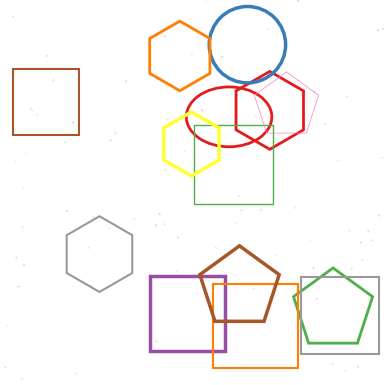[{"shape": "oval", "thickness": 2, "radius": 0.56, "center": [0.595, 0.696]}, {"shape": "hexagon", "thickness": 2, "radius": 0.51, "center": [0.701, 0.713]}, {"shape": "circle", "thickness": 2.5, "radius": 0.5, "center": [0.643, 0.884]}, {"shape": "pentagon", "thickness": 2, "radius": 0.54, "center": [0.865, 0.196]}, {"shape": "square", "thickness": 1, "radius": 0.52, "center": [0.606, 0.573]}, {"shape": "square", "thickness": 2.5, "radius": 0.49, "center": [0.487, 0.186]}, {"shape": "square", "thickness": 1.5, "radius": 0.55, "center": [0.664, 0.154]}, {"shape": "hexagon", "thickness": 2, "radius": 0.45, "center": [0.467, 0.855]}, {"shape": "hexagon", "thickness": 2.5, "radius": 0.42, "center": [0.497, 0.626]}, {"shape": "square", "thickness": 1.5, "radius": 0.43, "center": [0.119, 0.734]}, {"shape": "pentagon", "thickness": 2.5, "radius": 0.54, "center": [0.622, 0.253]}, {"shape": "pentagon", "thickness": 0.5, "radius": 0.44, "center": [0.744, 0.725]}, {"shape": "square", "thickness": 1.5, "radius": 0.5, "center": [0.883, 0.181]}, {"shape": "hexagon", "thickness": 1.5, "radius": 0.49, "center": [0.258, 0.34]}]